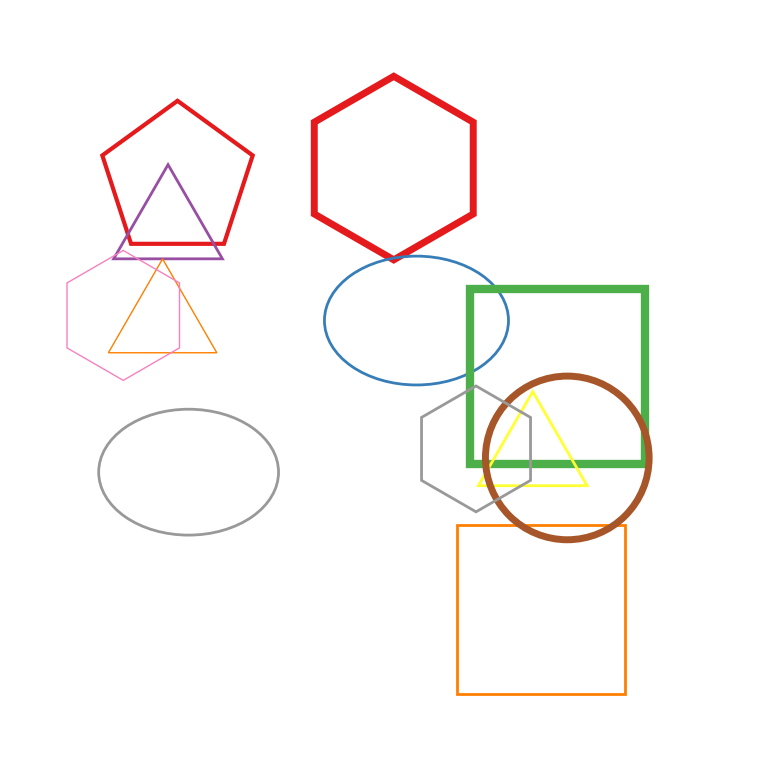[{"shape": "pentagon", "thickness": 1.5, "radius": 0.51, "center": [0.231, 0.766]}, {"shape": "hexagon", "thickness": 2.5, "radius": 0.6, "center": [0.511, 0.782]}, {"shape": "oval", "thickness": 1, "radius": 0.6, "center": [0.541, 0.584]}, {"shape": "square", "thickness": 3, "radius": 0.57, "center": [0.724, 0.512]}, {"shape": "triangle", "thickness": 1, "radius": 0.41, "center": [0.218, 0.705]}, {"shape": "square", "thickness": 1, "radius": 0.55, "center": [0.702, 0.208]}, {"shape": "triangle", "thickness": 0.5, "radius": 0.41, "center": [0.211, 0.583]}, {"shape": "triangle", "thickness": 1, "radius": 0.41, "center": [0.692, 0.41]}, {"shape": "circle", "thickness": 2.5, "radius": 0.53, "center": [0.737, 0.405]}, {"shape": "hexagon", "thickness": 0.5, "radius": 0.42, "center": [0.16, 0.59]}, {"shape": "hexagon", "thickness": 1, "radius": 0.41, "center": [0.618, 0.417]}, {"shape": "oval", "thickness": 1, "radius": 0.58, "center": [0.245, 0.387]}]